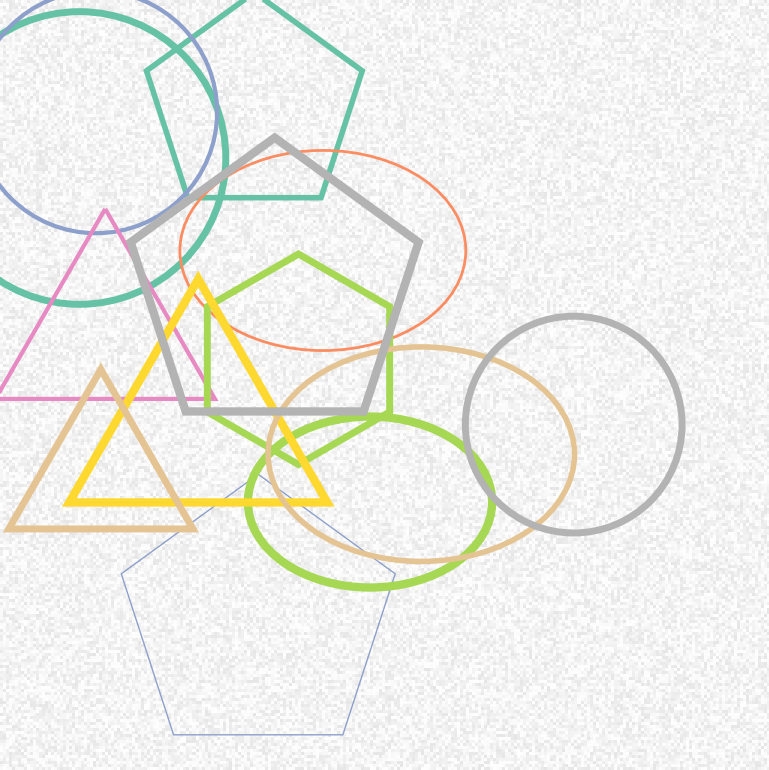[{"shape": "pentagon", "thickness": 2, "radius": 0.74, "center": [0.33, 0.862]}, {"shape": "circle", "thickness": 2.5, "radius": 0.95, "center": [0.103, 0.795]}, {"shape": "oval", "thickness": 1, "radius": 0.93, "center": [0.419, 0.675]}, {"shape": "circle", "thickness": 1.5, "radius": 0.79, "center": [0.125, 0.855]}, {"shape": "pentagon", "thickness": 0.5, "radius": 0.94, "center": [0.335, 0.197]}, {"shape": "triangle", "thickness": 1.5, "radius": 0.82, "center": [0.137, 0.564]}, {"shape": "hexagon", "thickness": 2.5, "radius": 0.68, "center": [0.388, 0.533]}, {"shape": "oval", "thickness": 3, "radius": 0.79, "center": [0.481, 0.348]}, {"shape": "triangle", "thickness": 3, "radius": 0.97, "center": [0.257, 0.444]}, {"shape": "triangle", "thickness": 2.5, "radius": 0.69, "center": [0.131, 0.382]}, {"shape": "oval", "thickness": 2, "radius": 0.99, "center": [0.547, 0.41]}, {"shape": "pentagon", "thickness": 3, "radius": 0.98, "center": [0.357, 0.625]}, {"shape": "circle", "thickness": 2.5, "radius": 0.7, "center": [0.745, 0.449]}]